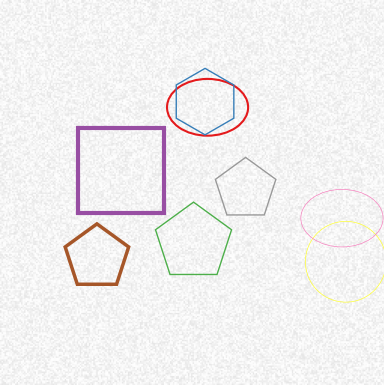[{"shape": "oval", "thickness": 1.5, "radius": 0.53, "center": [0.539, 0.721]}, {"shape": "hexagon", "thickness": 1, "radius": 0.43, "center": [0.533, 0.736]}, {"shape": "pentagon", "thickness": 1, "radius": 0.52, "center": [0.503, 0.371]}, {"shape": "square", "thickness": 3, "radius": 0.55, "center": [0.315, 0.557]}, {"shape": "circle", "thickness": 0.5, "radius": 0.52, "center": [0.898, 0.32]}, {"shape": "pentagon", "thickness": 2.5, "radius": 0.43, "center": [0.252, 0.332]}, {"shape": "oval", "thickness": 0.5, "radius": 0.53, "center": [0.888, 0.433]}, {"shape": "pentagon", "thickness": 1, "radius": 0.41, "center": [0.638, 0.509]}]